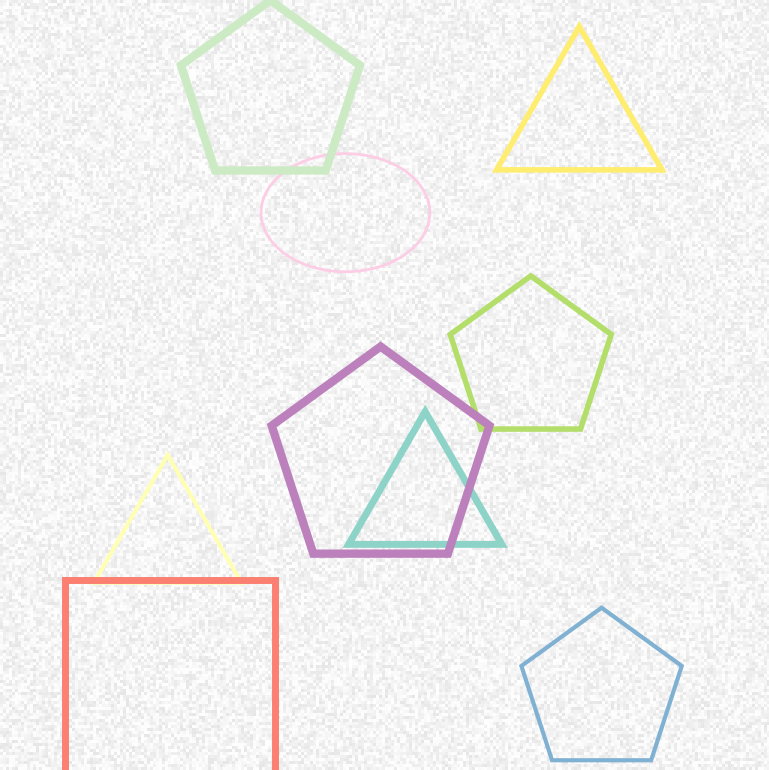[{"shape": "triangle", "thickness": 2.5, "radius": 0.57, "center": [0.552, 0.351]}, {"shape": "triangle", "thickness": 1.5, "radius": 0.55, "center": [0.218, 0.298]}, {"shape": "square", "thickness": 2.5, "radius": 0.68, "center": [0.221, 0.111]}, {"shape": "pentagon", "thickness": 1.5, "radius": 0.55, "center": [0.781, 0.101]}, {"shape": "pentagon", "thickness": 2, "radius": 0.55, "center": [0.689, 0.532]}, {"shape": "oval", "thickness": 1, "radius": 0.55, "center": [0.449, 0.724]}, {"shape": "pentagon", "thickness": 3, "radius": 0.74, "center": [0.494, 0.401]}, {"shape": "pentagon", "thickness": 3, "radius": 0.61, "center": [0.351, 0.877]}, {"shape": "triangle", "thickness": 2, "radius": 0.62, "center": [0.752, 0.841]}]